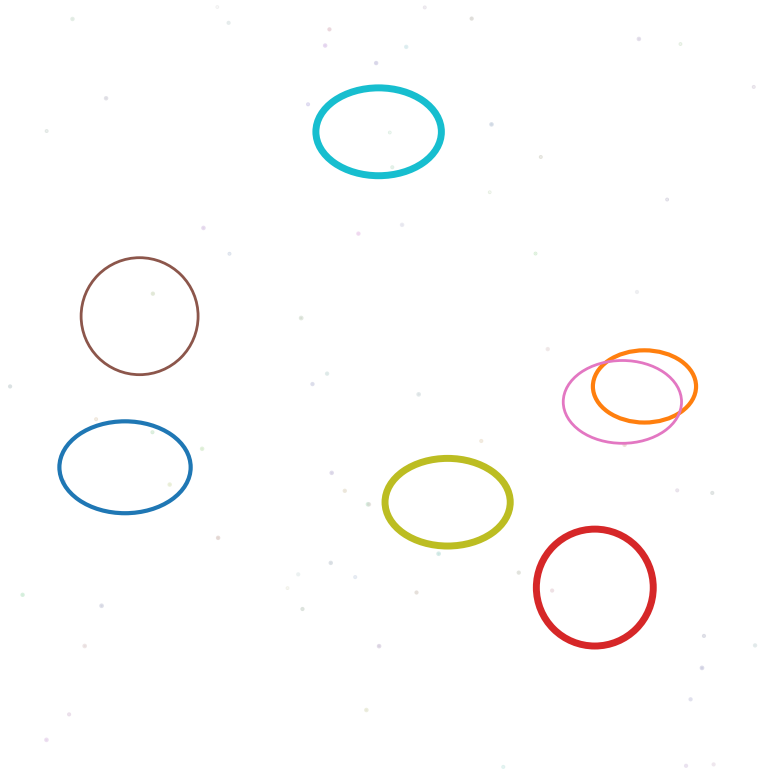[{"shape": "oval", "thickness": 1.5, "radius": 0.43, "center": [0.162, 0.393]}, {"shape": "oval", "thickness": 1.5, "radius": 0.33, "center": [0.837, 0.498]}, {"shape": "circle", "thickness": 2.5, "radius": 0.38, "center": [0.772, 0.237]}, {"shape": "circle", "thickness": 1, "radius": 0.38, "center": [0.181, 0.589]}, {"shape": "oval", "thickness": 1, "radius": 0.38, "center": [0.808, 0.478]}, {"shape": "oval", "thickness": 2.5, "radius": 0.41, "center": [0.581, 0.348]}, {"shape": "oval", "thickness": 2.5, "radius": 0.41, "center": [0.492, 0.829]}]